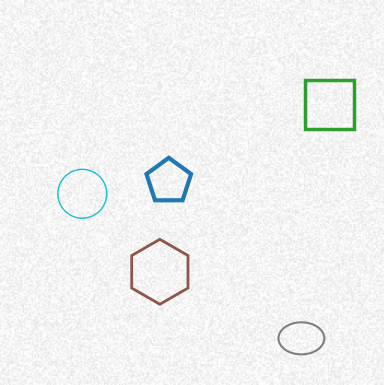[{"shape": "pentagon", "thickness": 3, "radius": 0.3, "center": [0.438, 0.529]}, {"shape": "square", "thickness": 2.5, "radius": 0.32, "center": [0.855, 0.727]}, {"shape": "hexagon", "thickness": 2, "radius": 0.42, "center": [0.415, 0.294]}, {"shape": "oval", "thickness": 1.5, "radius": 0.3, "center": [0.783, 0.121]}, {"shape": "circle", "thickness": 1, "radius": 0.32, "center": [0.214, 0.497]}]